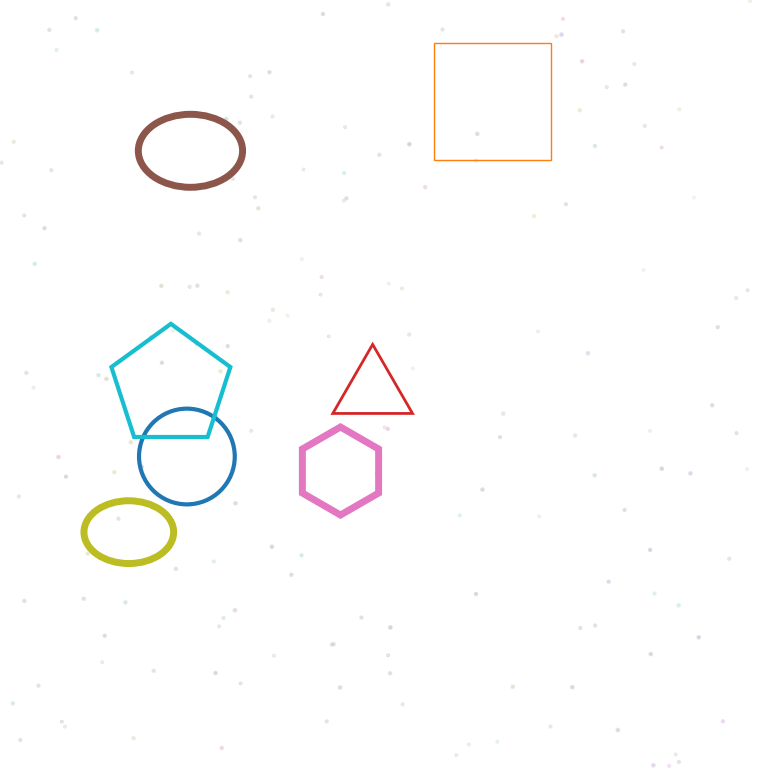[{"shape": "circle", "thickness": 1.5, "radius": 0.31, "center": [0.243, 0.407]}, {"shape": "square", "thickness": 0.5, "radius": 0.38, "center": [0.639, 0.868]}, {"shape": "triangle", "thickness": 1, "radius": 0.3, "center": [0.484, 0.493]}, {"shape": "oval", "thickness": 2.5, "radius": 0.34, "center": [0.247, 0.804]}, {"shape": "hexagon", "thickness": 2.5, "radius": 0.29, "center": [0.442, 0.388]}, {"shape": "oval", "thickness": 2.5, "radius": 0.29, "center": [0.167, 0.309]}, {"shape": "pentagon", "thickness": 1.5, "radius": 0.41, "center": [0.222, 0.498]}]